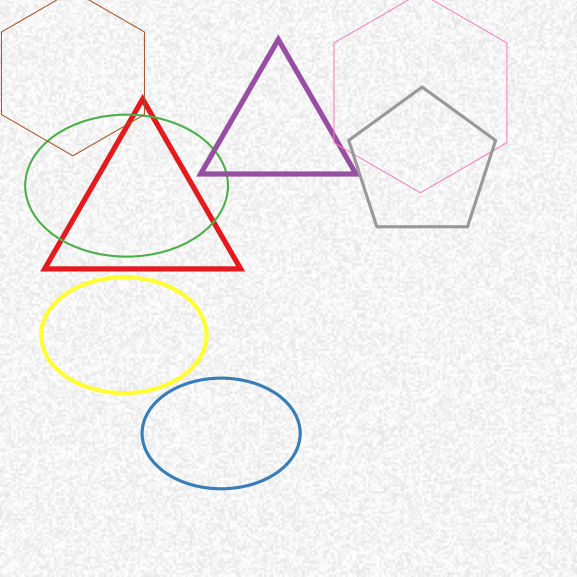[{"shape": "triangle", "thickness": 2.5, "radius": 0.98, "center": [0.247, 0.632]}, {"shape": "oval", "thickness": 1.5, "radius": 0.68, "center": [0.383, 0.249]}, {"shape": "oval", "thickness": 1, "radius": 0.88, "center": [0.219, 0.678]}, {"shape": "triangle", "thickness": 2.5, "radius": 0.78, "center": [0.482, 0.775]}, {"shape": "oval", "thickness": 2, "radius": 0.72, "center": [0.215, 0.419]}, {"shape": "hexagon", "thickness": 0.5, "radius": 0.71, "center": [0.126, 0.872]}, {"shape": "hexagon", "thickness": 0.5, "radius": 0.86, "center": [0.728, 0.838]}, {"shape": "pentagon", "thickness": 1.5, "radius": 0.67, "center": [0.731, 0.715]}]